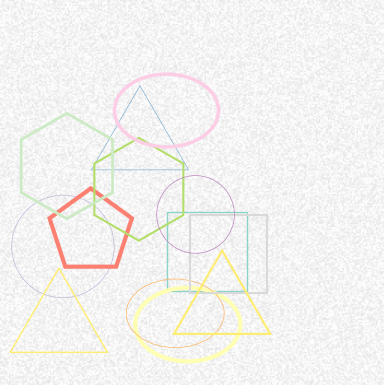[{"shape": "square", "thickness": 1, "radius": 0.51, "center": [0.538, 0.347]}, {"shape": "oval", "thickness": 3, "radius": 0.68, "center": [0.488, 0.157]}, {"shape": "circle", "thickness": 0.5, "radius": 0.67, "center": [0.164, 0.36]}, {"shape": "pentagon", "thickness": 3, "radius": 0.56, "center": [0.236, 0.398]}, {"shape": "triangle", "thickness": 0.5, "radius": 0.73, "center": [0.364, 0.632]}, {"shape": "oval", "thickness": 0.5, "radius": 0.64, "center": [0.455, 0.186]}, {"shape": "hexagon", "thickness": 1.5, "radius": 0.67, "center": [0.361, 0.508]}, {"shape": "oval", "thickness": 2.5, "radius": 0.68, "center": [0.432, 0.713]}, {"shape": "square", "thickness": 1.5, "radius": 0.5, "center": [0.593, 0.341]}, {"shape": "circle", "thickness": 0.5, "radius": 0.5, "center": [0.508, 0.443]}, {"shape": "hexagon", "thickness": 2, "radius": 0.69, "center": [0.174, 0.569]}, {"shape": "triangle", "thickness": 1.5, "radius": 0.72, "center": [0.577, 0.205]}, {"shape": "triangle", "thickness": 1, "radius": 0.73, "center": [0.153, 0.158]}]